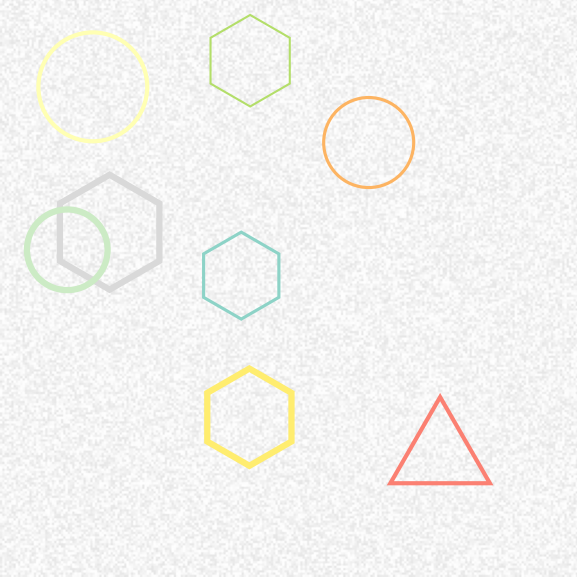[{"shape": "hexagon", "thickness": 1.5, "radius": 0.38, "center": [0.418, 0.522]}, {"shape": "circle", "thickness": 2, "radius": 0.47, "center": [0.161, 0.849]}, {"shape": "triangle", "thickness": 2, "radius": 0.5, "center": [0.762, 0.212]}, {"shape": "circle", "thickness": 1.5, "radius": 0.39, "center": [0.638, 0.752]}, {"shape": "hexagon", "thickness": 1, "radius": 0.4, "center": [0.433, 0.894]}, {"shape": "hexagon", "thickness": 3, "radius": 0.5, "center": [0.19, 0.597]}, {"shape": "circle", "thickness": 3, "radius": 0.35, "center": [0.116, 0.567]}, {"shape": "hexagon", "thickness": 3, "radius": 0.42, "center": [0.432, 0.277]}]